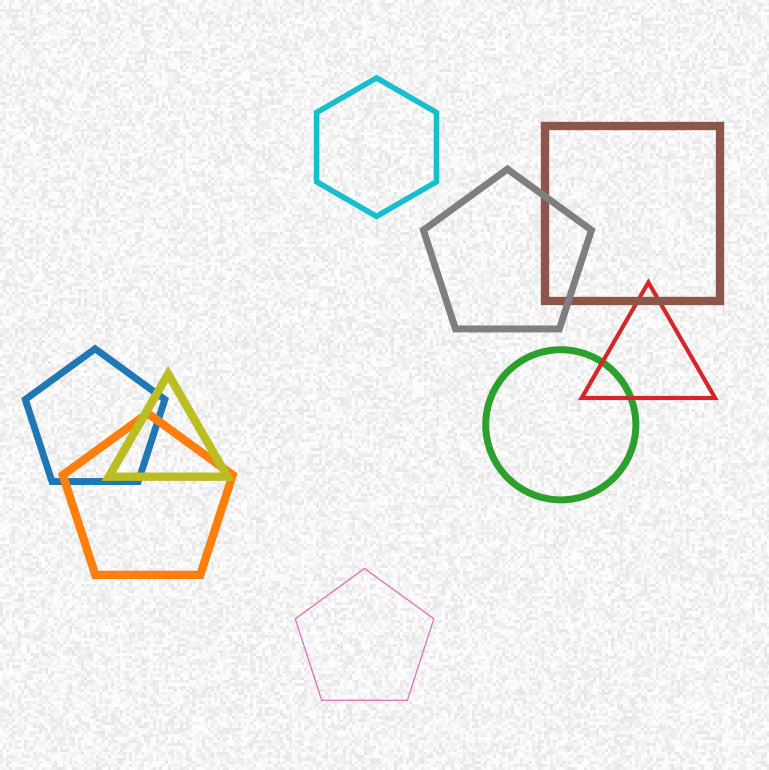[{"shape": "pentagon", "thickness": 2.5, "radius": 0.48, "center": [0.124, 0.452]}, {"shape": "pentagon", "thickness": 3, "radius": 0.58, "center": [0.192, 0.347]}, {"shape": "circle", "thickness": 2.5, "radius": 0.49, "center": [0.728, 0.448]}, {"shape": "triangle", "thickness": 1.5, "radius": 0.5, "center": [0.842, 0.533]}, {"shape": "square", "thickness": 3, "radius": 0.57, "center": [0.821, 0.723]}, {"shape": "pentagon", "thickness": 0.5, "radius": 0.47, "center": [0.473, 0.167]}, {"shape": "pentagon", "thickness": 2.5, "radius": 0.57, "center": [0.659, 0.666]}, {"shape": "triangle", "thickness": 3, "radius": 0.44, "center": [0.218, 0.425]}, {"shape": "hexagon", "thickness": 2, "radius": 0.45, "center": [0.489, 0.809]}]